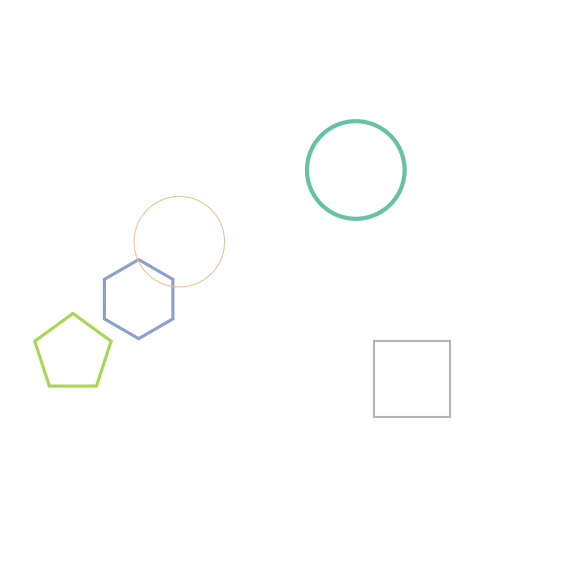[{"shape": "circle", "thickness": 2, "radius": 0.42, "center": [0.616, 0.705]}, {"shape": "hexagon", "thickness": 1.5, "radius": 0.34, "center": [0.24, 0.481]}, {"shape": "pentagon", "thickness": 1.5, "radius": 0.35, "center": [0.126, 0.387]}, {"shape": "circle", "thickness": 0.5, "radius": 0.39, "center": [0.31, 0.581]}, {"shape": "square", "thickness": 1, "radius": 0.33, "center": [0.713, 0.343]}]